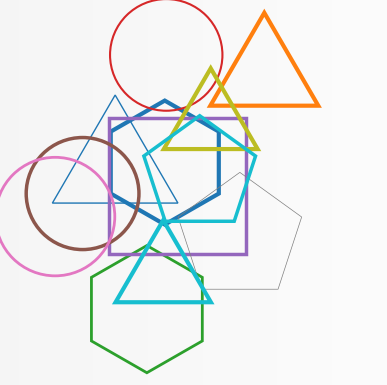[{"shape": "hexagon", "thickness": 3, "radius": 0.81, "center": [0.425, 0.578]}, {"shape": "triangle", "thickness": 1, "radius": 0.94, "center": [0.297, 0.566]}, {"shape": "triangle", "thickness": 3, "radius": 0.8, "center": [0.682, 0.806]}, {"shape": "hexagon", "thickness": 2, "radius": 0.83, "center": [0.379, 0.197]}, {"shape": "circle", "thickness": 1.5, "radius": 0.73, "center": [0.429, 0.857]}, {"shape": "square", "thickness": 2.5, "radius": 0.88, "center": [0.457, 0.516]}, {"shape": "circle", "thickness": 2.5, "radius": 0.73, "center": [0.213, 0.497]}, {"shape": "circle", "thickness": 2, "radius": 0.77, "center": [0.142, 0.437]}, {"shape": "pentagon", "thickness": 0.5, "radius": 0.84, "center": [0.619, 0.385]}, {"shape": "triangle", "thickness": 3, "radius": 0.7, "center": [0.544, 0.683]}, {"shape": "triangle", "thickness": 3, "radius": 0.71, "center": [0.421, 0.286]}, {"shape": "pentagon", "thickness": 2.5, "radius": 0.76, "center": [0.515, 0.548]}]